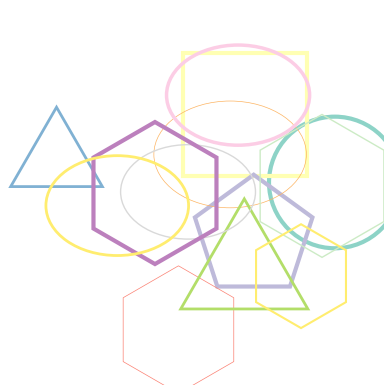[{"shape": "circle", "thickness": 3, "radius": 0.85, "center": [0.87, 0.526]}, {"shape": "square", "thickness": 3, "radius": 0.8, "center": [0.636, 0.702]}, {"shape": "pentagon", "thickness": 3, "radius": 0.8, "center": [0.659, 0.386]}, {"shape": "hexagon", "thickness": 0.5, "radius": 0.83, "center": [0.464, 0.144]}, {"shape": "triangle", "thickness": 2, "radius": 0.69, "center": [0.147, 0.584]}, {"shape": "oval", "thickness": 0.5, "radius": 0.99, "center": [0.598, 0.599]}, {"shape": "triangle", "thickness": 2, "radius": 0.95, "center": [0.635, 0.293]}, {"shape": "oval", "thickness": 2.5, "radius": 0.93, "center": [0.618, 0.753]}, {"shape": "oval", "thickness": 1, "radius": 0.88, "center": [0.488, 0.502]}, {"shape": "hexagon", "thickness": 3, "radius": 0.92, "center": [0.403, 0.499]}, {"shape": "hexagon", "thickness": 1, "radius": 0.93, "center": [0.836, 0.517]}, {"shape": "hexagon", "thickness": 1.5, "radius": 0.67, "center": [0.782, 0.283]}, {"shape": "oval", "thickness": 2, "radius": 0.93, "center": [0.305, 0.466]}]